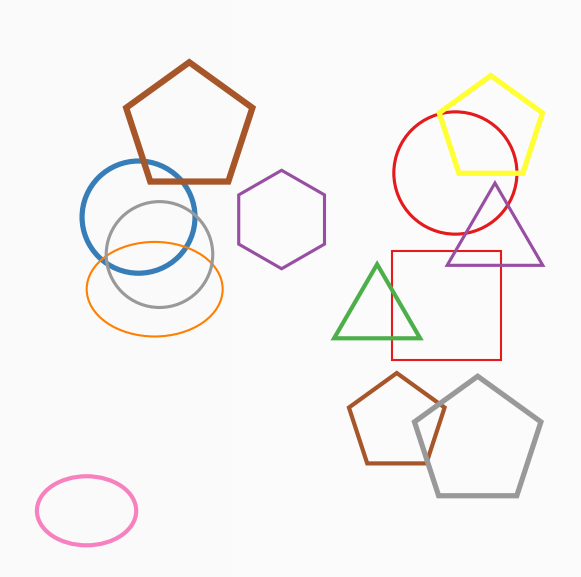[{"shape": "circle", "thickness": 1.5, "radius": 0.53, "center": [0.783, 0.7]}, {"shape": "square", "thickness": 1, "radius": 0.47, "center": [0.768, 0.47]}, {"shape": "circle", "thickness": 2.5, "radius": 0.49, "center": [0.238, 0.623]}, {"shape": "triangle", "thickness": 2, "radius": 0.43, "center": [0.649, 0.456]}, {"shape": "hexagon", "thickness": 1.5, "radius": 0.43, "center": [0.484, 0.619]}, {"shape": "triangle", "thickness": 1.5, "radius": 0.47, "center": [0.852, 0.587]}, {"shape": "oval", "thickness": 1, "radius": 0.58, "center": [0.266, 0.498]}, {"shape": "pentagon", "thickness": 2.5, "radius": 0.47, "center": [0.845, 0.775]}, {"shape": "pentagon", "thickness": 2, "radius": 0.43, "center": [0.683, 0.267]}, {"shape": "pentagon", "thickness": 3, "radius": 0.57, "center": [0.326, 0.777]}, {"shape": "oval", "thickness": 2, "radius": 0.43, "center": [0.149, 0.115]}, {"shape": "pentagon", "thickness": 2.5, "radius": 0.57, "center": [0.822, 0.233]}, {"shape": "circle", "thickness": 1.5, "radius": 0.46, "center": [0.274, 0.558]}]